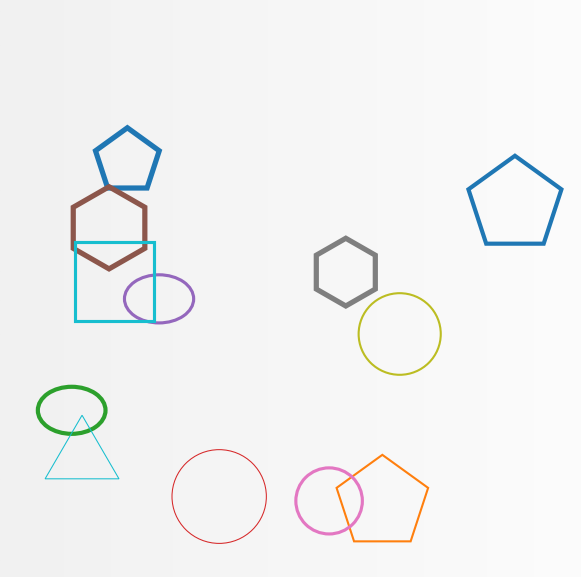[{"shape": "pentagon", "thickness": 2.5, "radius": 0.29, "center": [0.219, 0.72]}, {"shape": "pentagon", "thickness": 2, "radius": 0.42, "center": [0.886, 0.645]}, {"shape": "pentagon", "thickness": 1, "radius": 0.41, "center": [0.658, 0.129]}, {"shape": "oval", "thickness": 2, "radius": 0.29, "center": [0.123, 0.289]}, {"shape": "circle", "thickness": 0.5, "radius": 0.41, "center": [0.377, 0.139]}, {"shape": "oval", "thickness": 1.5, "radius": 0.3, "center": [0.274, 0.482]}, {"shape": "hexagon", "thickness": 2.5, "radius": 0.36, "center": [0.188, 0.605]}, {"shape": "circle", "thickness": 1.5, "radius": 0.29, "center": [0.566, 0.132]}, {"shape": "hexagon", "thickness": 2.5, "radius": 0.29, "center": [0.595, 0.528]}, {"shape": "circle", "thickness": 1, "radius": 0.35, "center": [0.688, 0.421]}, {"shape": "square", "thickness": 1.5, "radius": 0.34, "center": [0.196, 0.511]}, {"shape": "triangle", "thickness": 0.5, "radius": 0.37, "center": [0.141, 0.207]}]